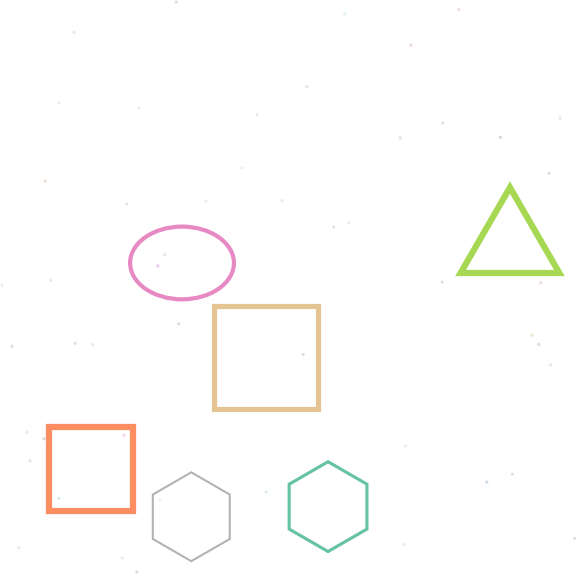[{"shape": "hexagon", "thickness": 1.5, "radius": 0.39, "center": [0.568, 0.122]}, {"shape": "square", "thickness": 3, "radius": 0.36, "center": [0.158, 0.187]}, {"shape": "oval", "thickness": 2, "radius": 0.45, "center": [0.315, 0.544]}, {"shape": "triangle", "thickness": 3, "radius": 0.49, "center": [0.883, 0.576]}, {"shape": "square", "thickness": 2.5, "radius": 0.45, "center": [0.461, 0.38]}, {"shape": "hexagon", "thickness": 1, "radius": 0.38, "center": [0.331, 0.104]}]